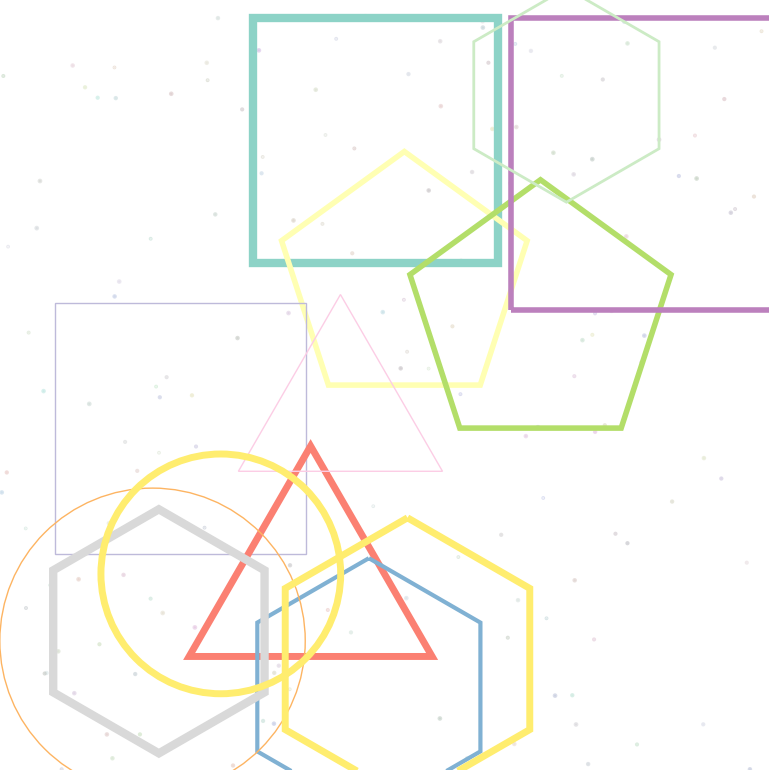[{"shape": "square", "thickness": 3, "radius": 0.8, "center": [0.487, 0.817]}, {"shape": "pentagon", "thickness": 2, "radius": 0.84, "center": [0.525, 0.636]}, {"shape": "square", "thickness": 0.5, "radius": 0.82, "center": [0.234, 0.443]}, {"shape": "triangle", "thickness": 2.5, "radius": 0.91, "center": [0.403, 0.239]}, {"shape": "hexagon", "thickness": 1.5, "radius": 0.84, "center": [0.479, 0.108]}, {"shape": "circle", "thickness": 0.5, "radius": 0.99, "center": [0.198, 0.168]}, {"shape": "pentagon", "thickness": 2, "radius": 0.89, "center": [0.702, 0.588]}, {"shape": "triangle", "thickness": 0.5, "radius": 0.77, "center": [0.442, 0.464]}, {"shape": "hexagon", "thickness": 3, "radius": 0.79, "center": [0.206, 0.18]}, {"shape": "square", "thickness": 2, "radius": 0.95, "center": [0.854, 0.787]}, {"shape": "hexagon", "thickness": 1, "radius": 0.69, "center": [0.736, 0.876]}, {"shape": "circle", "thickness": 2.5, "radius": 0.78, "center": [0.287, 0.255]}, {"shape": "hexagon", "thickness": 2.5, "radius": 0.92, "center": [0.529, 0.144]}]